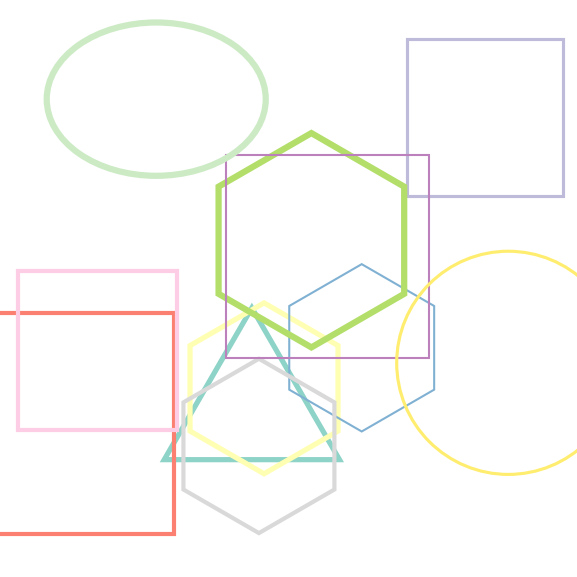[{"shape": "triangle", "thickness": 2.5, "radius": 0.88, "center": [0.436, 0.291]}, {"shape": "hexagon", "thickness": 2.5, "radius": 0.74, "center": [0.457, 0.327]}, {"shape": "square", "thickness": 1.5, "radius": 0.68, "center": [0.84, 0.796]}, {"shape": "square", "thickness": 2, "radius": 0.95, "center": [0.11, 0.266]}, {"shape": "hexagon", "thickness": 1, "radius": 0.72, "center": [0.626, 0.397]}, {"shape": "hexagon", "thickness": 3, "radius": 0.93, "center": [0.539, 0.583]}, {"shape": "square", "thickness": 2, "radius": 0.69, "center": [0.169, 0.392]}, {"shape": "hexagon", "thickness": 2, "radius": 0.75, "center": [0.448, 0.227]}, {"shape": "square", "thickness": 1, "radius": 0.88, "center": [0.567, 0.555]}, {"shape": "oval", "thickness": 3, "radius": 0.95, "center": [0.271, 0.827]}, {"shape": "circle", "thickness": 1.5, "radius": 0.97, "center": [0.88, 0.371]}]